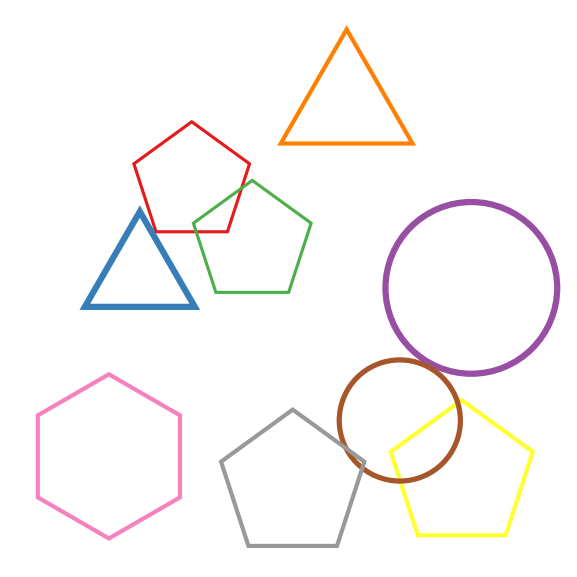[{"shape": "pentagon", "thickness": 1.5, "radius": 0.53, "center": [0.332, 0.683]}, {"shape": "triangle", "thickness": 3, "radius": 0.55, "center": [0.242, 0.523]}, {"shape": "pentagon", "thickness": 1.5, "radius": 0.54, "center": [0.437, 0.58]}, {"shape": "circle", "thickness": 3, "radius": 0.74, "center": [0.816, 0.501]}, {"shape": "triangle", "thickness": 2, "radius": 0.66, "center": [0.6, 0.817]}, {"shape": "pentagon", "thickness": 2, "radius": 0.65, "center": [0.8, 0.177]}, {"shape": "circle", "thickness": 2.5, "radius": 0.52, "center": [0.692, 0.271]}, {"shape": "hexagon", "thickness": 2, "radius": 0.71, "center": [0.189, 0.209]}, {"shape": "pentagon", "thickness": 2, "radius": 0.65, "center": [0.507, 0.159]}]